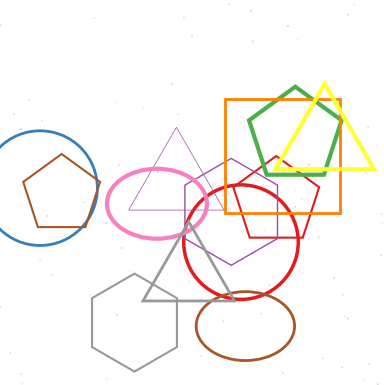[{"shape": "circle", "thickness": 2.5, "radius": 0.74, "center": [0.626, 0.371]}, {"shape": "pentagon", "thickness": 1.5, "radius": 0.59, "center": [0.718, 0.478]}, {"shape": "circle", "thickness": 2, "radius": 0.74, "center": [0.104, 0.511]}, {"shape": "pentagon", "thickness": 3, "radius": 0.63, "center": [0.767, 0.648]}, {"shape": "triangle", "thickness": 0.5, "radius": 0.72, "center": [0.458, 0.526]}, {"shape": "hexagon", "thickness": 1, "radius": 0.69, "center": [0.601, 0.45]}, {"shape": "square", "thickness": 2, "radius": 0.74, "center": [0.733, 0.595]}, {"shape": "triangle", "thickness": 3, "radius": 0.74, "center": [0.843, 0.634]}, {"shape": "oval", "thickness": 2, "radius": 0.64, "center": [0.637, 0.153]}, {"shape": "pentagon", "thickness": 1.5, "radius": 0.52, "center": [0.16, 0.495]}, {"shape": "oval", "thickness": 3, "radius": 0.65, "center": [0.408, 0.471]}, {"shape": "hexagon", "thickness": 1.5, "radius": 0.64, "center": [0.349, 0.162]}, {"shape": "triangle", "thickness": 2, "radius": 0.69, "center": [0.49, 0.287]}]